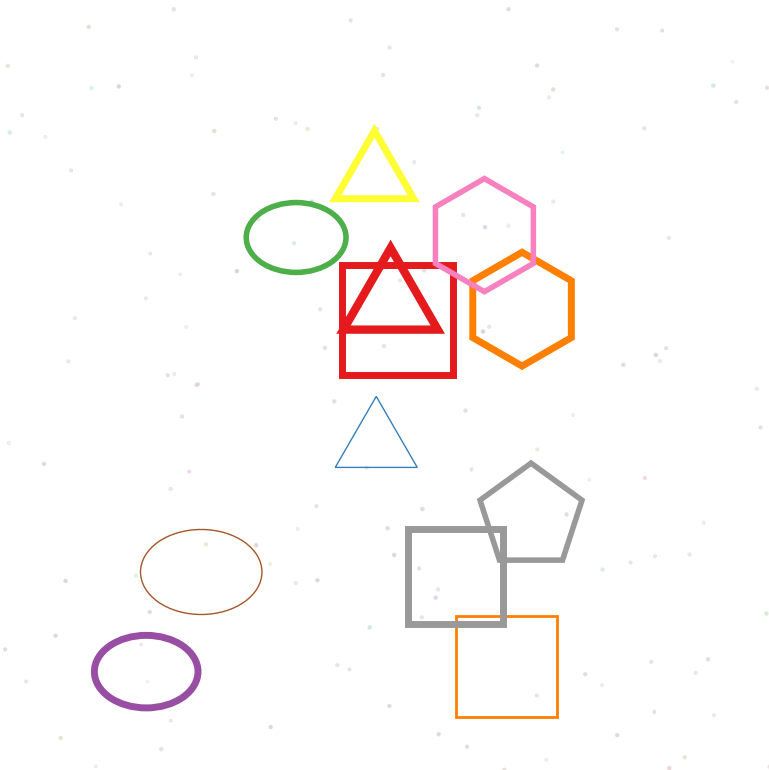[{"shape": "square", "thickness": 2.5, "radius": 0.36, "center": [0.516, 0.585]}, {"shape": "triangle", "thickness": 3, "radius": 0.35, "center": [0.507, 0.607]}, {"shape": "triangle", "thickness": 0.5, "radius": 0.31, "center": [0.489, 0.424]}, {"shape": "oval", "thickness": 2, "radius": 0.32, "center": [0.385, 0.692]}, {"shape": "oval", "thickness": 2.5, "radius": 0.34, "center": [0.19, 0.128]}, {"shape": "hexagon", "thickness": 2.5, "radius": 0.37, "center": [0.678, 0.598]}, {"shape": "square", "thickness": 1, "radius": 0.33, "center": [0.657, 0.134]}, {"shape": "triangle", "thickness": 2.5, "radius": 0.29, "center": [0.486, 0.771]}, {"shape": "oval", "thickness": 0.5, "radius": 0.39, "center": [0.261, 0.257]}, {"shape": "hexagon", "thickness": 2, "radius": 0.37, "center": [0.629, 0.695]}, {"shape": "square", "thickness": 2.5, "radius": 0.31, "center": [0.592, 0.251]}, {"shape": "pentagon", "thickness": 2, "radius": 0.35, "center": [0.69, 0.329]}]